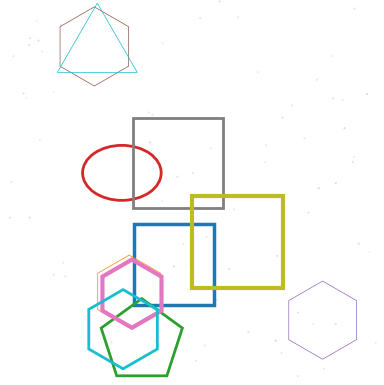[{"shape": "square", "thickness": 2.5, "radius": 0.52, "center": [0.453, 0.313]}, {"shape": "hexagon", "thickness": 0.5, "radius": 0.47, "center": [0.336, 0.243]}, {"shape": "pentagon", "thickness": 2, "radius": 0.55, "center": [0.368, 0.114]}, {"shape": "oval", "thickness": 2, "radius": 0.51, "center": [0.317, 0.551]}, {"shape": "hexagon", "thickness": 0.5, "radius": 0.51, "center": [0.838, 0.168]}, {"shape": "hexagon", "thickness": 0.5, "radius": 0.51, "center": [0.245, 0.879]}, {"shape": "hexagon", "thickness": 3, "radius": 0.44, "center": [0.343, 0.237]}, {"shape": "square", "thickness": 2, "radius": 0.58, "center": [0.462, 0.577]}, {"shape": "square", "thickness": 3, "radius": 0.6, "center": [0.617, 0.372]}, {"shape": "hexagon", "thickness": 2, "radius": 0.51, "center": [0.32, 0.145]}, {"shape": "triangle", "thickness": 0.5, "radius": 0.6, "center": [0.253, 0.872]}]